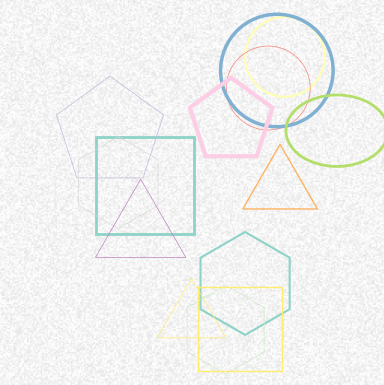[{"shape": "hexagon", "thickness": 1.5, "radius": 0.67, "center": [0.637, 0.264]}, {"shape": "square", "thickness": 2, "radius": 0.63, "center": [0.377, 0.519]}, {"shape": "circle", "thickness": 1.5, "radius": 0.52, "center": [0.74, 0.852]}, {"shape": "pentagon", "thickness": 0.5, "radius": 0.73, "center": [0.286, 0.656]}, {"shape": "circle", "thickness": 0.5, "radius": 0.55, "center": [0.697, 0.771]}, {"shape": "circle", "thickness": 2.5, "radius": 0.73, "center": [0.719, 0.817]}, {"shape": "triangle", "thickness": 1, "radius": 0.56, "center": [0.728, 0.513]}, {"shape": "oval", "thickness": 2, "radius": 0.66, "center": [0.875, 0.661]}, {"shape": "pentagon", "thickness": 3, "radius": 0.56, "center": [0.6, 0.685]}, {"shape": "hexagon", "thickness": 0.5, "radius": 0.6, "center": [0.307, 0.526]}, {"shape": "triangle", "thickness": 0.5, "radius": 0.68, "center": [0.365, 0.399]}, {"shape": "hexagon", "thickness": 0.5, "radius": 0.58, "center": [0.586, 0.144]}, {"shape": "triangle", "thickness": 0.5, "radius": 0.52, "center": [0.498, 0.174]}, {"shape": "square", "thickness": 1, "radius": 0.54, "center": [0.624, 0.145]}]